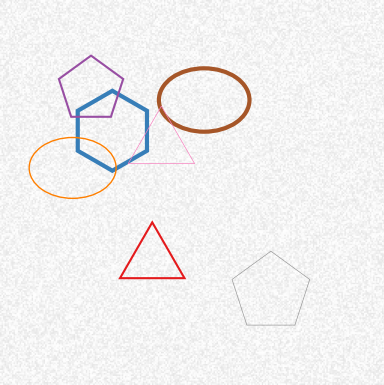[{"shape": "triangle", "thickness": 1.5, "radius": 0.48, "center": [0.395, 0.326]}, {"shape": "hexagon", "thickness": 3, "radius": 0.52, "center": [0.292, 0.66]}, {"shape": "pentagon", "thickness": 1.5, "radius": 0.44, "center": [0.236, 0.768]}, {"shape": "oval", "thickness": 1, "radius": 0.56, "center": [0.189, 0.564]}, {"shape": "oval", "thickness": 3, "radius": 0.59, "center": [0.53, 0.74]}, {"shape": "triangle", "thickness": 0.5, "radius": 0.5, "center": [0.419, 0.625]}, {"shape": "pentagon", "thickness": 0.5, "radius": 0.53, "center": [0.704, 0.241]}]